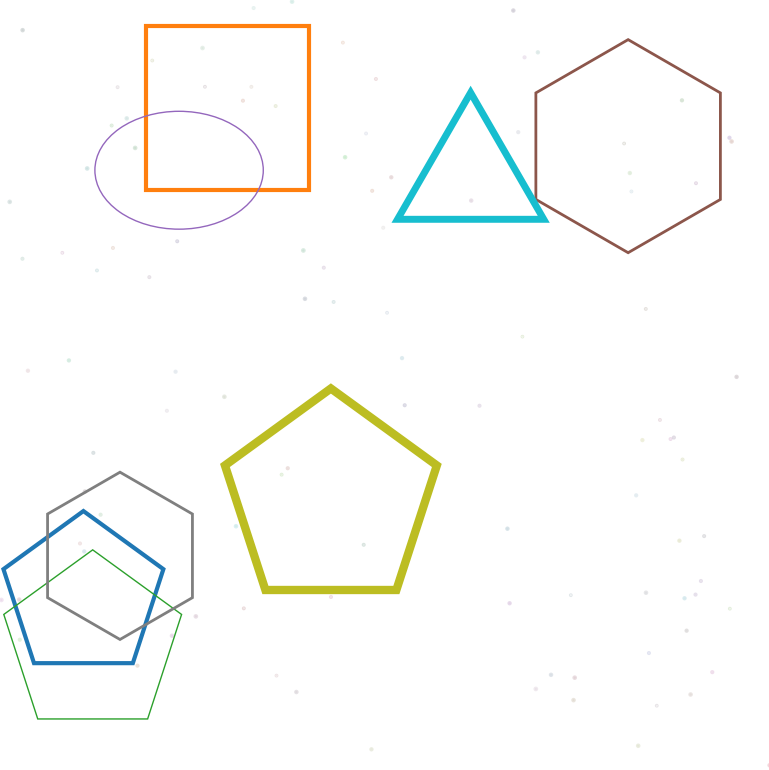[{"shape": "pentagon", "thickness": 1.5, "radius": 0.55, "center": [0.108, 0.227]}, {"shape": "square", "thickness": 1.5, "radius": 0.53, "center": [0.295, 0.86]}, {"shape": "pentagon", "thickness": 0.5, "radius": 0.61, "center": [0.12, 0.165]}, {"shape": "oval", "thickness": 0.5, "radius": 0.55, "center": [0.233, 0.779]}, {"shape": "hexagon", "thickness": 1, "radius": 0.69, "center": [0.816, 0.81]}, {"shape": "hexagon", "thickness": 1, "radius": 0.54, "center": [0.156, 0.278]}, {"shape": "pentagon", "thickness": 3, "radius": 0.72, "center": [0.43, 0.351]}, {"shape": "triangle", "thickness": 2.5, "radius": 0.55, "center": [0.611, 0.77]}]